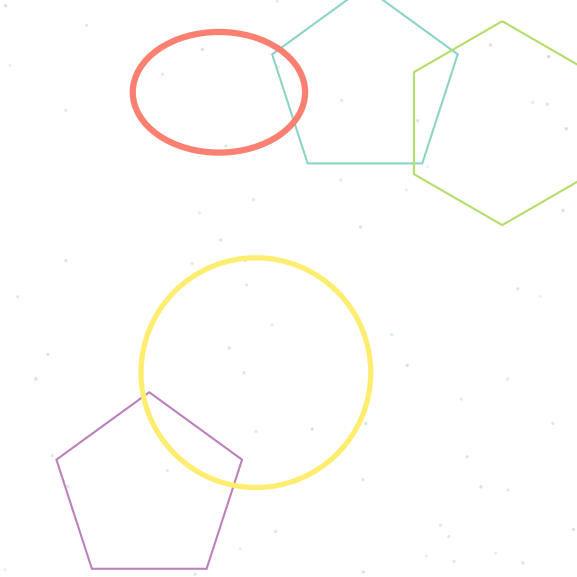[{"shape": "pentagon", "thickness": 1, "radius": 0.84, "center": [0.632, 0.853]}, {"shape": "oval", "thickness": 3, "radius": 0.75, "center": [0.379, 0.839]}, {"shape": "hexagon", "thickness": 1, "radius": 0.88, "center": [0.87, 0.786]}, {"shape": "pentagon", "thickness": 1, "radius": 0.84, "center": [0.258, 0.151]}, {"shape": "circle", "thickness": 2.5, "radius": 0.99, "center": [0.443, 0.354]}]